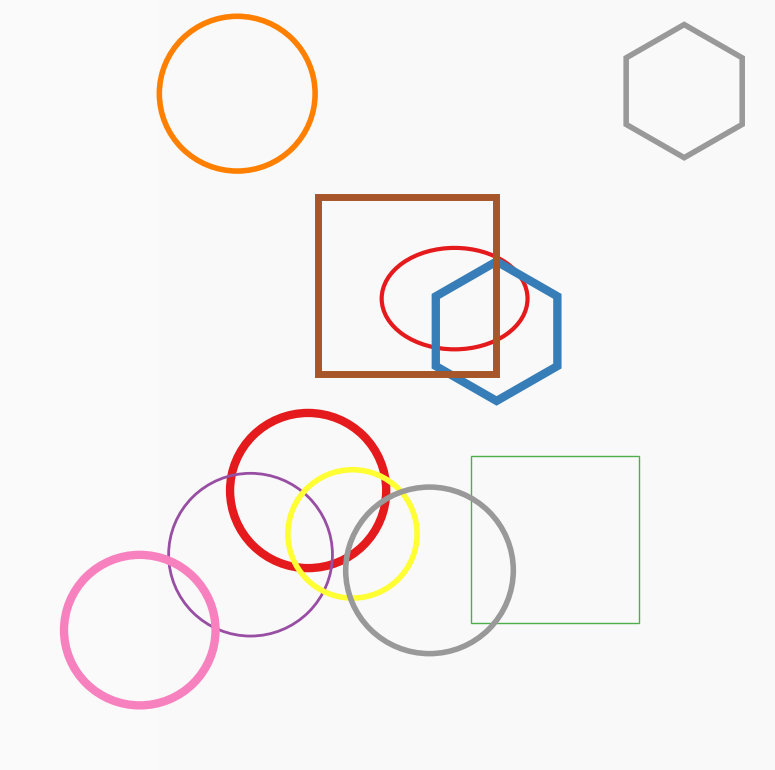[{"shape": "oval", "thickness": 1.5, "radius": 0.47, "center": [0.587, 0.612]}, {"shape": "circle", "thickness": 3, "radius": 0.5, "center": [0.398, 0.363]}, {"shape": "hexagon", "thickness": 3, "radius": 0.45, "center": [0.641, 0.57]}, {"shape": "square", "thickness": 0.5, "radius": 0.54, "center": [0.716, 0.3]}, {"shape": "circle", "thickness": 1, "radius": 0.53, "center": [0.323, 0.28]}, {"shape": "circle", "thickness": 2, "radius": 0.5, "center": [0.306, 0.878]}, {"shape": "circle", "thickness": 2, "radius": 0.42, "center": [0.455, 0.307]}, {"shape": "square", "thickness": 2.5, "radius": 0.57, "center": [0.525, 0.629]}, {"shape": "circle", "thickness": 3, "radius": 0.49, "center": [0.18, 0.182]}, {"shape": "circle", "thickness": 2, "radius": 0.54, "center": [0.554, 0.259]}, {"shape": "hexagon", "thickness": 2, "radius": 0.43, "center": [0.883, 0.882]}]